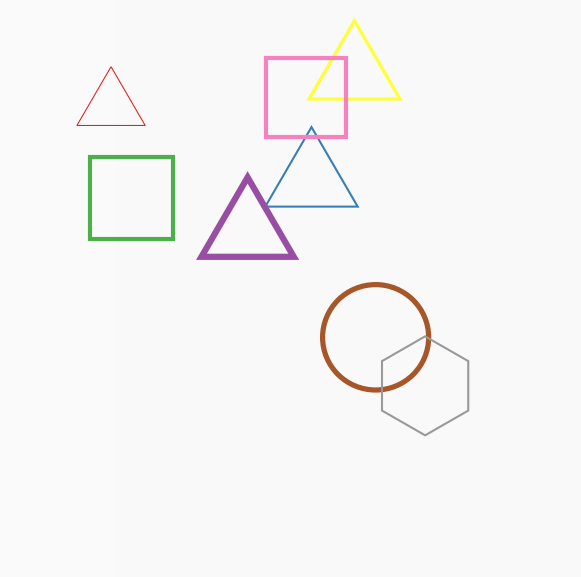[{"shape": "triangle", "thickness": 0.5, "radius": 0.34, "center": [0.191, 0.816]}, {"shape": "triangle", "thickness": 1, "radius": 0.46, "center": [0.536, 0.687]}, {"shape": "square", "thickness": 2, "radius": 0.36, "center": [0.226, 0.656]}, {"shape": "triangle", "thickness": 3, "radius": 0.46, "center": [0.426, 0.6]}, {"shape": "triangle", "thickness": 1.5, "radius": 0.45, "center": [0.61, 0.873]}, {"shape": "circle", "thickness": 2.5, "radius": 0.46, "center": [0.646, 0.415]}, {"shape": "square", "thickness": 2, "radius": 0.34, "center": [0.526, 0.83]}, {"shape": "hexagon", "thickness": 1, "radius": 0.43, "center": [0.731, 0.331]}]